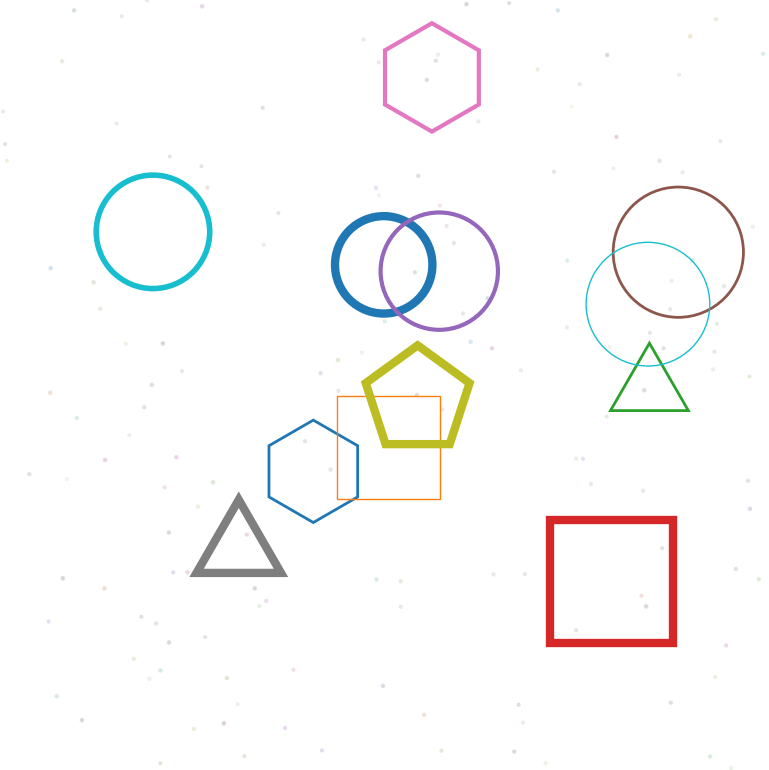[{"shape": "hexagon", "thickness": 1, "radius": 0.33, "center": [0.407, 0.388]}, {"shape": "circle", "thickness": 3, "radius": 0.32, "center": [0.498, 0.656]}, {"shape": "square", "thickness": 0.5, "radius": 0.33, "center": [0.504, 0.419]}, {"shape": "triangle", "thickness": 1, "radius": 0.29, "center": [0.843, 0.496]}, {"shape": "square", "thickness": 3, "radius": 0.4, "center": [0.794, 0.245]}, {"shape": "circle", "thickness": 1.5, "radius": 0.38, "center": [0.57, 0.648]}, {"shape": "circle", "thickness": 1, "radius": 0.42, "center": [0.881, 0.672]}, {"shape": "hexagon", "thickness": 1.5, "radius": 0.35, "center": [0.561, 0.899]}, {"shape": "triangle", "thickness": 3, "radius": 0.32, "center": [0.31, 0.288]}, {"shape": "pentagon", "thickness": 3, "radius": 0.35, "center": [0.542, 0.481]}, {"shape": "circle", "thickness": 2, "radius": 0.37, "center": [0.199, 0.699]}, {"shape": "circle", "thickness": 0.5, "radius": 0.4, "center": [0.841, 0.605]}]